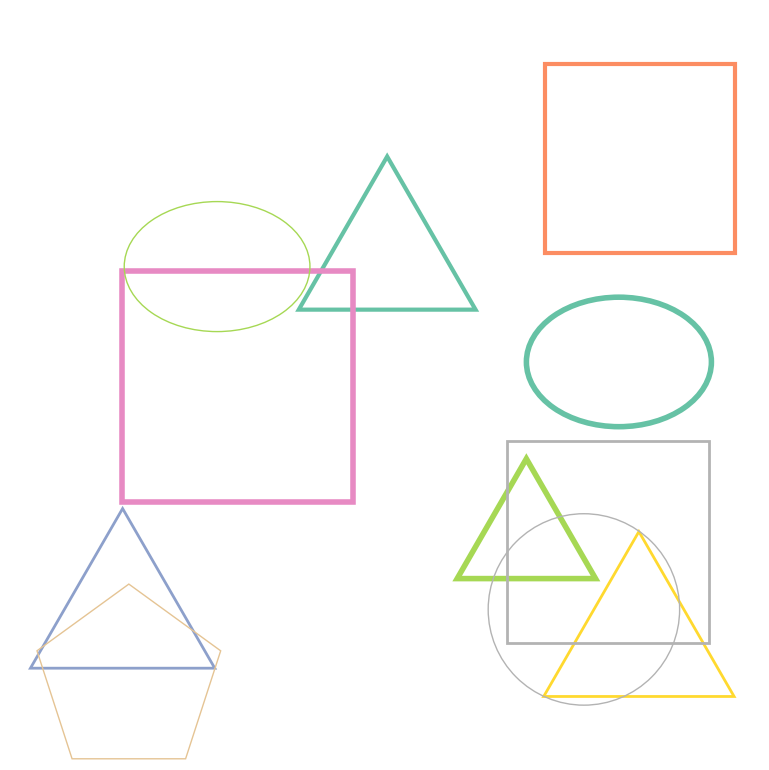[{"shape": "oval", "thickness": 2, "radius": 0.6, "center": [0.804, 0.53]}, {"shape": "triangle", "thickness": 1.5, "radius": 0.66, "center": [0.503, 0.664]}, {"shape": "square", "thickness": 1.5, "radius": 0.62, "center": [0.831, 0.794]}, {"shape": "triangle", "thickness": 1, "radius": 0.69, "center": [0.159, 0.201]}, {"shape": "square", "thickness": 2, "radius": 0.75, "center": [0.309, 0.498]}, {"shape": "oval", "thickness": 0.5, "radius": 0.6, "center": [0.282, 0.654]}, {"shape": "triangle", "thickness": 2, "radius": 0.52, "center": [0.684, 0.3]}, {"shape": "triangle", "thickness": 1, "radius": 0.71, "center": [0.83, 0.167]}, {"shape": "pentagon", "thickness": 0.5, "radius": 0.63, "center": [0.167, 0.116]}, {"shape": "square", "thickness": 1, "radius": 0.66, "center": [0.789, 0.296]}, {"shape": "circle", "thickness": 0.5, "radius": 0.62, "center": [0.758, 0.209]}]